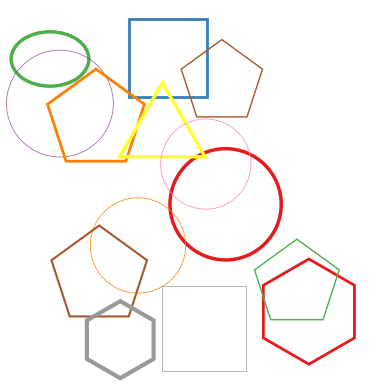[{"shape": "hexagon", "thickness": 2, "radius": 0.68, "center": [0.802, 0.191]}, {"shape": "circle", "thickness": 2.5, "radius": 0.72, "center": [0.586, 0.469]}, {"shape": "square", "thickness": 2, "radius": 0.51, "center": [0.437, 0.85]}, {"shape": "pentagon", "thickness": 1, "radius": 0.58, "center": [0.771, 0.263]}, {"shape": "oval", "thickness": 2.5, "radius": 0.5, "center": [0.13, 0.847]}, {"shape": "circle", "thickness": 0.5, "radius": 0.69, "center": [0.156, 0.731]}, {"shape": "circle", "thickness": 0.5, "radius": 0.62, "center": [0.358, 0.362]}, {"shape": "pentagon", "thickness": 2, "radius": 0.66, "center": [0.249, 0.688]}, {"shape": "triangle", "thickness": 2.5, "radius": 0.64, "center": [0.422, 0.657]}, {"shape": "pentagon", "thickness": 1.5, "radius": 0.65, "center": [0.258, 0.284]}, {"shape": "pentagon", "thickness": 1, "radius": 0.55, "center": [0.576, 0.786]}, {"shape": "circle", "thickness": 0.5, "radius": 0.59, "center": [0.535, 0.574]}, {"shape": "square", "thickness": 0.5, "radius": 0.55, "center": [0.529, 0.147]}, {"shape": "hexagon", "thickness": 3, "radius": 0.5, "center": [0.312, 0.118]}]